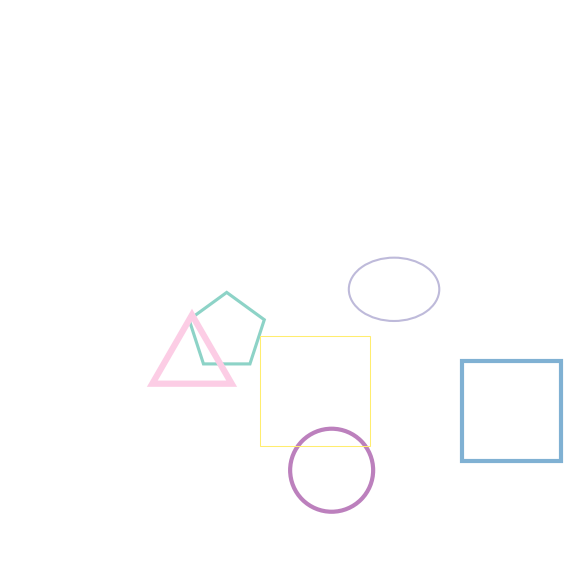[{"shape": "pentagon", "thickness": 1.5, "radius": 0.34, "center": [0.393, 0.424]}, {"shape": "oval", "thickness": 1, "radius": 0.39, "center": [0.682, 0.498]}, {"shape": "square", "thickness": 2, "radius": 0.43, "center": [0.886, 0.287]}, {"shape": "triangle", "thickness": 3, "radius": 0.4, "center": [0.332, 0.374]}, {"shape": "circle", "thickness": 2, "radius": 0.36, "center": [0.574, 0.185]}, {"shape": "square", "thickness": 0.5, "radius": 0.47, "center": [0.545, 0.322]}]